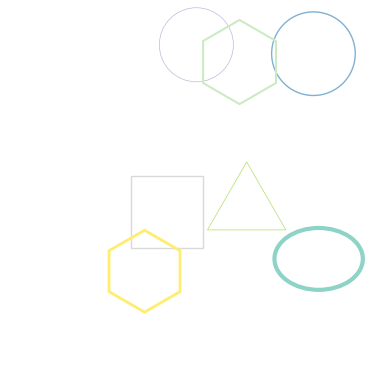[{"shape": "oval", "thickness": 3, "radius": 0.57, "center": [0.828, 0.328]}, {"shape": "circle", "thickness": 0.5, "radius": 0.48, "center": [0.51, 0.884]}, {"shape": "circle", "thickness": 1, "radius": 0.54, "center": [0.814, 0.861]}, {"shape": "triangle", "thickness": 0.5, "radius": 0.59, "center": [0.641, 0.462]}, {"shape": "square", "thickness": 1, "radius": 0.47, "center": [0.435, 0.448]}, {"shape": "hexagon", "thickness": 1.5, "radius": 0.55, "center": [0.622, 0.839]}, {"shape": "hexagon", "thickness": 2, "radius": 0.53, "center": [0.375, 0.296]}]